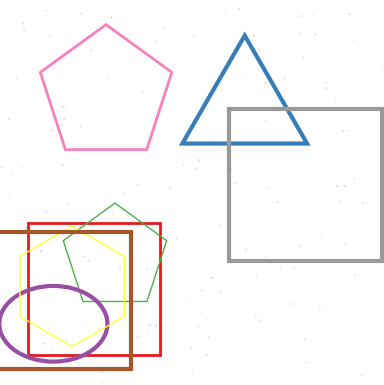[{"shape": "square", "thickness": 2, "radius": 0.85, "center": [0.245, 0.249]}, {"shape": "triangle", "thickness": 3, "radius": 0.94, "center": [0.636, 0.721]}, {"shape": "pentagon", "thickness": 1, "radius": 0.71, "center": [0.299, 0.331]}, {"shape": "oval", "thickness": 3, "radius": 0.7, "center": [0.139, 0.159]}, {"shape": "hexagon", "thickness": 1, "radius": 0.78, "center": [0.187, 0.256]}, {"shape": "square", "thickness": 3, "radius": 0.89, "center": [0.161, 0.22]}, {"shape": "pentagon", "thickness": 2, "radius": 0.9, "center": [0.275, 0.757]}, {"shape": "square", "thickness": 3, "radius": 0.99, "center": [0.793, 0.52]}]